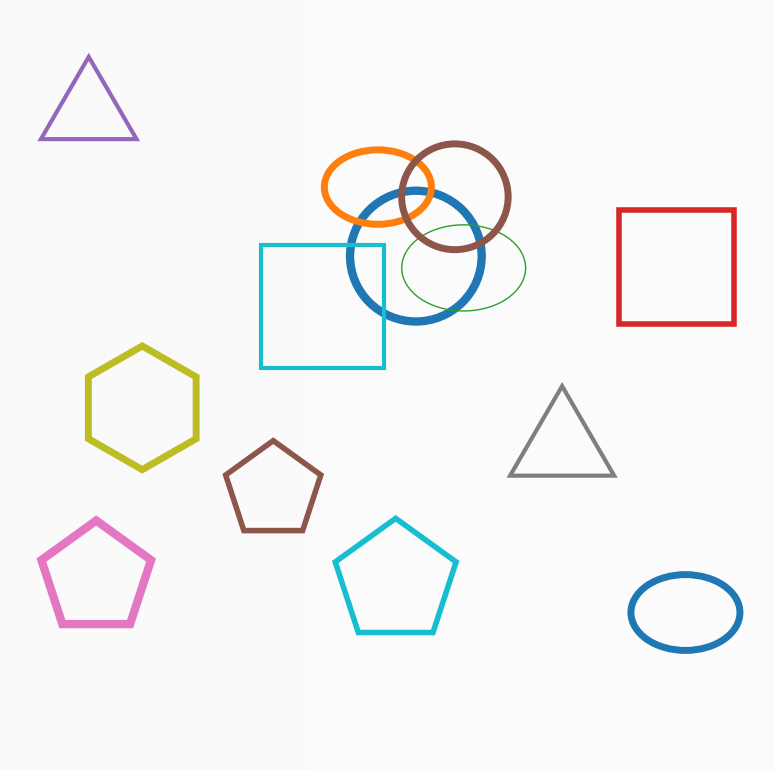[{"shape": "oval", "thickness": 2.5, "radius": 0.35, "center": [0.884, 0.205]}, {"shape": "circle", "thickness": 3, "radius": 0.42, "center": [0.537, 0.667]}, {"shape": "oval", "thickness": 2.5, "radius": 0.35, "center": [0.488, 0.757]}, {"shape": "oval", "thickness": 0.5, "radius": 0.4, "center": [0.598, 0.652]}, {"shape": "square", "thickness": 2, "radius": 0.37, "center": [0.873, 0.654]}, {"shape": "triangle", "thickness": 1.5, "radius": 0.36, "center": [0.114, 0.855]}, {"shape": "circle", "thickness": 2.5, "radius": 0.34, "center": [0.587, 0.744]}, {"shape": "pentagon", "thickness": 2, "radius": 0.32, "center": [0.353, 0.363]}, {"shape": "pentagon", "thickness": 3, "radius": 0.37, "center": [0.124, 0.25]}, {"shape": "triangle", "thickness": 1.5, "radius": 0.39, "center": [0.725, 0.421]}, {"shape": "hexagon", "thickness": 2.5, "radius": 0.4, "center": [0.184, 0.47]}, {"shape": "square", "thickness": 1.5, "radius": 0.4, "center": [0.416, 0.602]}, {"shape": "pentagon", "thickness": 2, "radius": 0.41, "center": [0.511, 0.245]}]